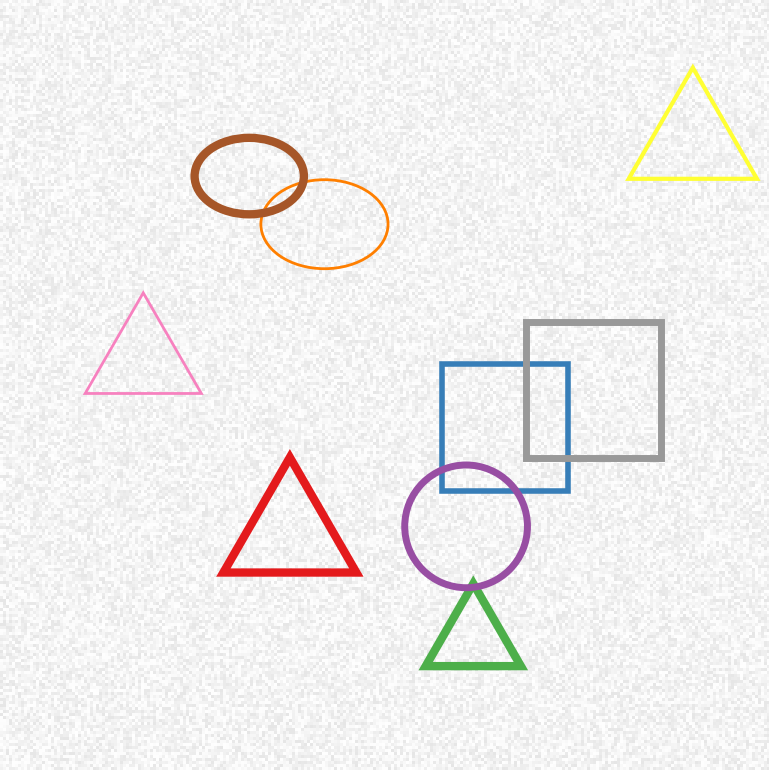[{"shape": "triangle", "thickness": 3, "radius": 0.5, "center": [0.376, 0.306]}, {"shape": "square", "thickness": 2, "radius": 0.41, "center": [0.656, 0.444]}, {"shape": "triangle", "thickness": 3, "radius": 0.36, "center": [0.615, 0.171]}, {"shape": "circle", "thickness": 2.5, "radius": 0.4, "center": [0.605, 0.316]}, {"shape": "oval", "thickness": 1, "radius": 0.41, "center": [0.421, 0.709]}, {"shape": "triangle", "thickness": 1.5, "radius": 0.48, "center": [0.9, 0.816]}, {"shape": "oval", "thickness": 3, "radius": 0.35, "center": [0.324, 0.771]}, {"shape": "triangle", "thickness": 1, "radius": 0.44, "center": [0.186, 0.533]}, {"shape": "square", "thickness": 2.5, "radius": 0.44, "center": [0.771, 0.494]}]